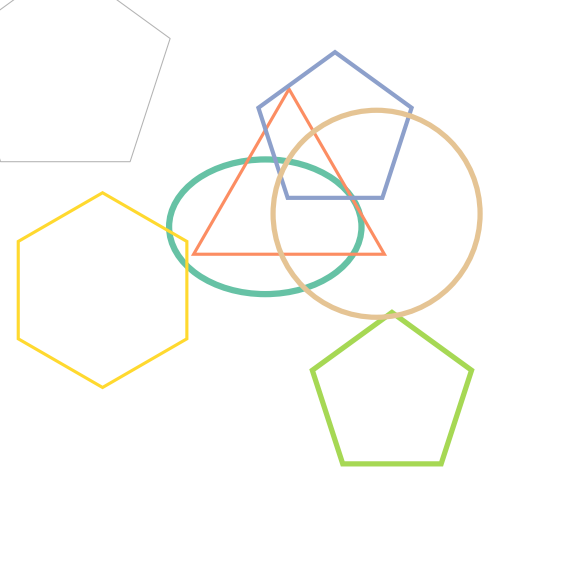[{"shape": "oval", "thickness": 3, "radius": 0.83, "center": [0.459, 0.606]}, {"shape": "triangle", "thickness": 1.5, "radius": 0.95, "center": [0.5, 0.654]}, {"shape": "pentagon", "thickness": 2, "radius": 0.7, "center": [0.58, 0.769]}, {"shape": "pentagon", "thickness": 2.5, "radius": 0.72, "center": [0.679, 0.313]}, {"shape": "hexagon", "thickness": 1.5, "radius": 0.84, "center": [0.178, 0.497]}, {"shape": "circle", "thickness": 2.5, "radius": 0.9, "center": [0.652, 0.629]}, {"shape": "pentagon", "thickness": 0.5, "radius": 0.95, "center": [0.113, 0.873]}]